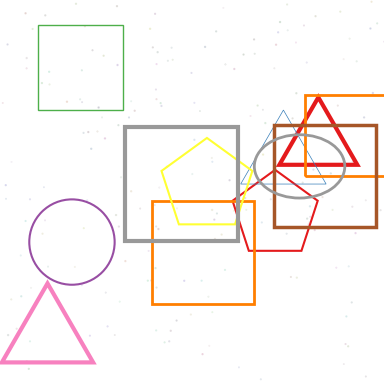[{"shape": "pentagon", "thickness": 1.5, "radius": 0.58, "center": [0.715, 0.443]}, {"shape": "triangle", "thickness": 3, "radius": 0.58, "center": [0.827, 0.63]}, {"shape": "triangle", "thickness": 0.5, "radius": 0.64, "center": [0.736, 0.586]}, {"shape": "square", "thickness": 1, "radius": 0.55, "center": [0.21, 0.824]}, {"shape": "circle", "thickness": 1.5, "radius": 0.55, "center": [0.187, 0.371]}, {"shape": "square", "thickness": 2, "radius": 0.67, "center": [0.527, 0.344]}, {"shape": "square", "thickness": 2, "radius": 0.53, "center": [0.898, 0.648]}, {"shape": "pentagon", "thickness": 1.5, "radius": 0.62, "center": [0.538, 0.518]}, {"shape": "square", "thickness": 2.5, "radius": 0.67, "center": [0.843, 0.543]}, {"shape": "triangle", "thickness": 3, "radius": 0.68, "center": [0.123, 0.127]}, {"shape": "square", "thickness": 3, "radius": 0.73, "center": [0.473, 0.522]}, {"shape": "oval", "thickness": 2, "radius": 0.59, "center": [0.778, 0.568]}]